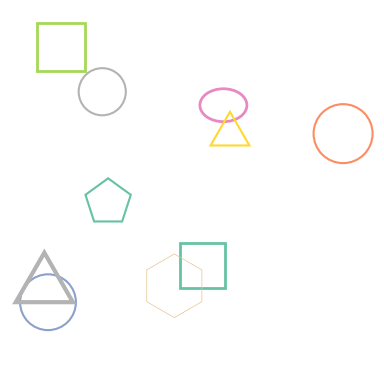[{"shape": "square", "thickness": 2, "radius": 0.29, "center": [0.527, 0.31]}, {"shape": "pentagon", "thickness": 1.5, "radius": 0.31, "center": [0.281, 0.475]}, {"shape": "circle", "thickness": 1.5, "radius": 0.38, "center": [0.891, 0.653]}, {"shape": "circle", "thickness": 1.5, "radius": 0.36, "center": [0.125, 0.215]}, {"shape": "oval", "thickness": 2, "radius": 0.31, "center": [0.58, 0.727]}, {"shape": "square", "thickness": 2, "radius": 0.31, "center": [0.159, 0.878]}, {"shape": "triangle", "thickness": 1.5, "radius": 0.29, "center": [0.597, 0.651]}, {"shape": "hexagon", "thickness": 0.5, "radius": 0.41, "center": [0.453, 0.258]}, {"shape": "circle", "thickness": 1.5, "radius": 0.31, "center": [0.266, 0.762]}, {"shape": "triangle", "thickness": 3, "radius": 0.43, "center": [0.115, 0.258]}]